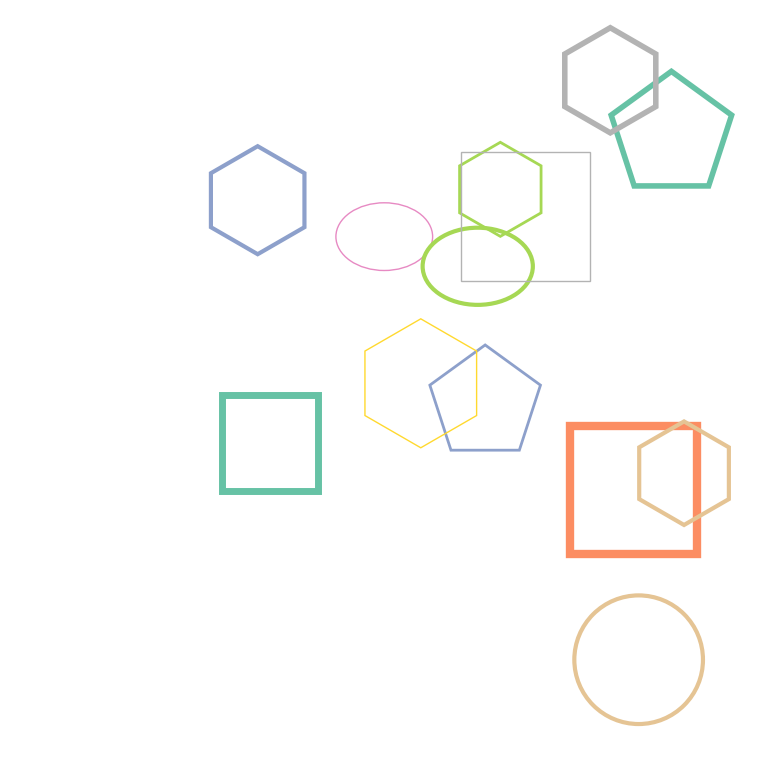[{"shape": "pentagon", "thickness": 2, "radius": 0.41, "center": [0.872, 0.825]}, {"shape": "square", "thickness": 2.5, "radius": 0.31, "center": [0.351, 0.425]}, {"shape": "square", "thickness": 3, "radius": 0.41, "center": [0.823, 0.363]}, {"shape": "hexagon", "thickness": 1.5, "radius": 0.35, "center": [0.335, 0.74]}, {"shape": "pentagon", "thickness": 1, "radius": 0.38, "center": [0.63, 0.476]}, {"shape": "oval", "thickness": 0.5, "radius": 0.31, "center": [0.499, 0.693]}, {"shape": "hexagon", "thickness": 1, "radius": 0.31, "center": [0.65, 0.754]}, {"shape": "oval", "thickness": 1.5, "radius": 0.36, "center": [0.62, 0.654]}, {"shape": "hexagon", "thickness": 0.5, "radius": 0.42, "center": [0.546, 0.502]}, {"shape": "circle", "thickness": 1.5, "radius": 0.42, "center": [0.829, 0.143]}, {"shape": "hexagon", "thickness": 1.5, "radius": 0.34, "center": [0.888, 0.385]}, {"shape": "square", "thickness": 0.5, "radius": 0.42, "center": [0.682, 0.719]}, {"shape": "hexagon", "thickness": 2, "radius": 0.34, "center": [0.793, 0.896]}]